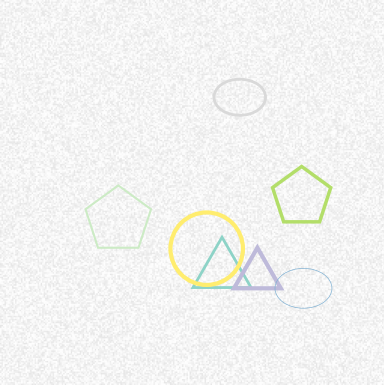[{"shape": "triangle", "thickness": 2, "radius": 0.44, "center": [0.577, 0.297]}, {"shape": "triangle", "thickness": 3, "radius": 0.35, "center": [0.669, 0.286]}, {"shape": "oval", "thickness": 0.5, "radius": 0.37, "center": [0.788, 0.251]}, {"shape": "pentagon", "thickness": 2.5, "radius": 0.4, "center": [0.783, 0.488]}, {"shape": "oval", "thickness": 2, "radius": 0.33, "center": [0.623, 0.747]}, {"shape": "pentagon", "thickness": 1.5, "radius": 0.45, "center": [0.307, 0.429]}, {"shape": "circle", "thickness": 3, "radius": 0.47, "center": [0.537, 0.354]}]